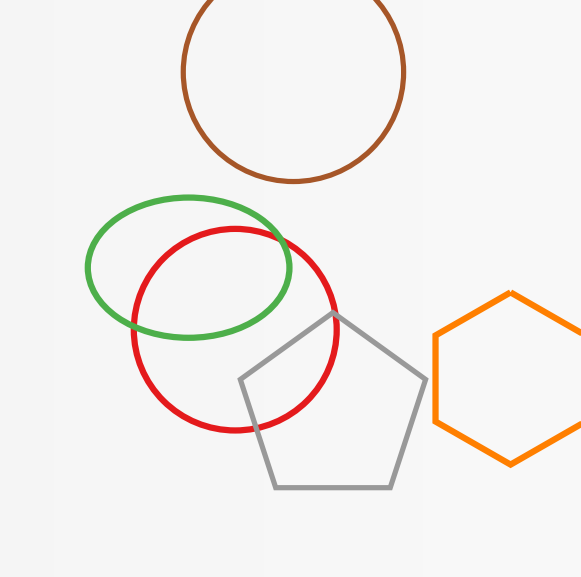[{"shape": "circle", "thickness": 3, "radius": 0.87, "center": [0.405, 0.428]}, {"shape": "oval", "thickness": 3, "radius": 0.87, "center": [0.325, 0.536]}, {"shape": "hexagon", "thickness": 3, "radius": 0.75, "center": [0.878, 0.344]}, {"shape": "circle", "thickness": 2.5, "radius": 0.95, "center": [0.505, 0.874]}, {"shape": "pentagon", "thickness": 2.5, "radius": 0.84, "center": [0.573, 0.29]}]